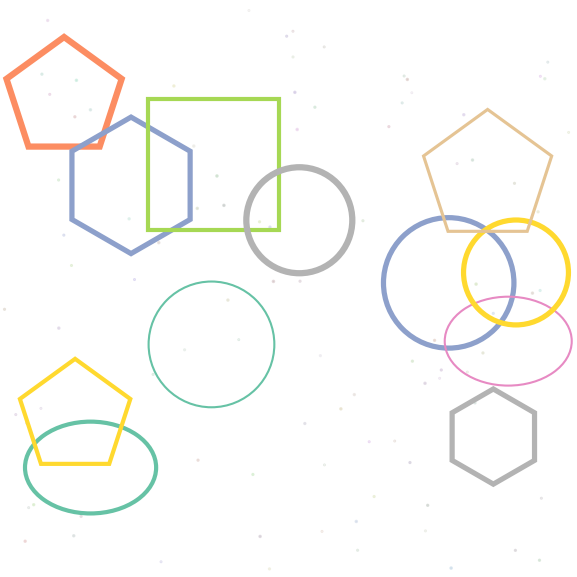[{"shape": "oval", "thickness": 2, "radius": 0.57, "center": [0.157, 0.19]}, {"shape": "circle", "thickness": 1, "radius": 0.54, "center": [0.366, 0.403]}, {"shape": "pentagon", "thickness": 3, "radius": 0.52, "center": [0.111, 0.83]}, {"shape": "hexagon", "thickness": 2.5, "radius": 0.59, "center": [0.227, 0.678]}, {"shape": "circle", "thickness": 2.5, "radius": 0.56, "center": [0.777, 0.509]}, {"shape": "oval", "thickness": 1, "radius": 0.55, "center": [0.88, 0.408]}, {"shape": "square", "thickness": 2, "radius": 0.57, "center": [0.37, 0.715]}, {"shape": "pentagon", "thickness": 2, "radius": 0.5, "center": [0.13, 0.277]}, {"shape": "circle", "thickness": 2.5, "radius": 0.45, "center": [0.894, 0.527]}, {"shape": "pentagon", "thickness": 1.5, "radius": 0.58, "center": [0.844, 0.693]}, {"shape": "circle", "thickness": 3, "radius": 0.46, "center": [0.518, 0.618]}, {"shape": "hexagon", "thickness": 2.5, "radius": 0.41, "center": [0.854, 0.243]}]